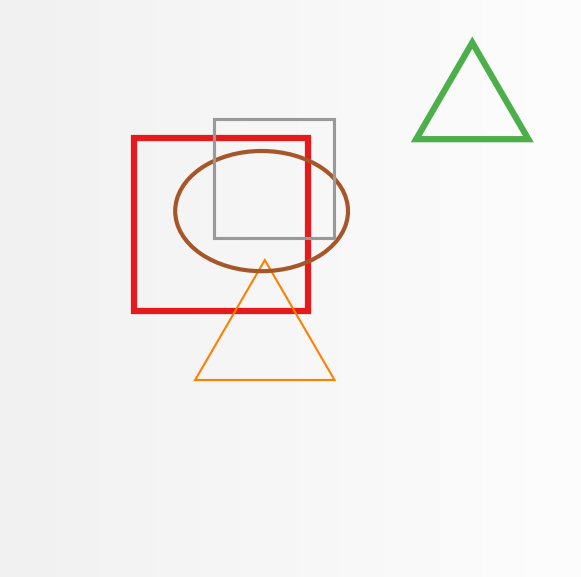[{"shape": "square", "thickness": 3, "radius": 0.75, "center": [0.38, 0.61]}, {"shape": "triangle", "thickness": 3, "radius": 0.56, "center": [0.813, 0.814]}, {"shape": "triangle", "thickness": 1, "radius": 0.69, "center": [0.456, 0.41]}, {"shape": "oval", "thickness": 2, "radius": 0.74, "center": [0.45, 0.634]}, {"shape": "square", "thickness": 1.5, "radius": 0.52, "center": [0.471, 0.691]}]